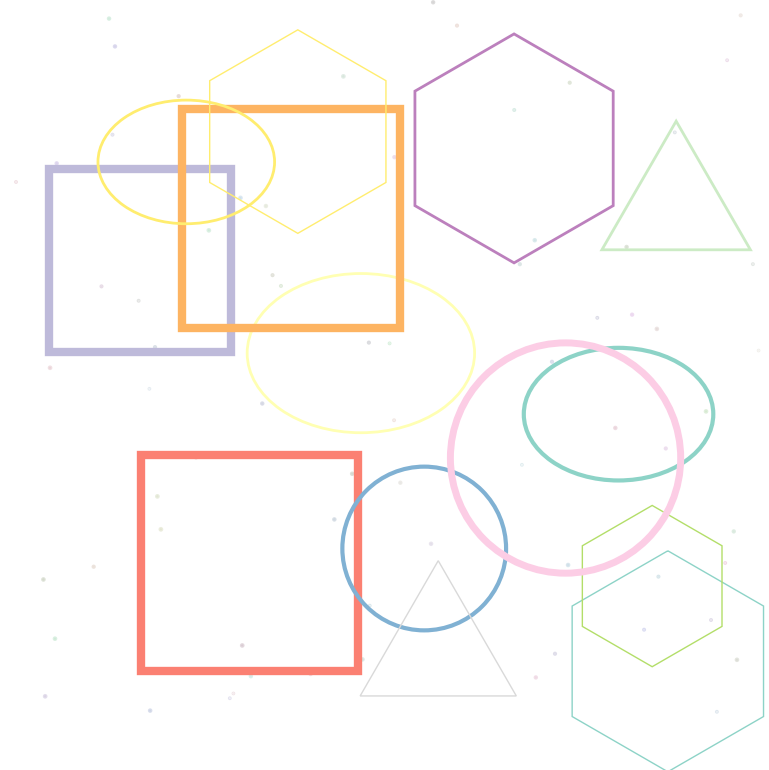[{"shape": "hexagon", "thickness": 0.5, "radius": 0.72, "center": [0.867, 0.141]}, {"shape": "oval", "thickness": 1.5, "radius": 0.62, "center": [0.803, 0.462]}, {"shape": "oval", "thickness": 1, "radius": 0.74, "center": [0.469, 0.541]}, {"shape": "square", "thickness": 3, "radius": 0.59, "center": [0.182, 0.662]}, {"shape": "square", "thickness": 3, "radius": 0.7, "center": [0.324, 0.268]}, {"shape": "circle", "thickness": 1.5, "radius": 0.53, "center": [0.551, 0.288]}, {"shape": "square", "thickness": 3, "radius": 0.71, "center": [0.378, 0.717]}, {"shape": "hexagon", "thickness": 0.5, "radius": 0.52, "center": [0.847, 0.239]}, {"shape": "circle", "thickness": 2.5, "radius": 0.75, "center": [0.734, 0.405]}, {"shape": "triangle", "thickness": 0.5, "radius": 0.59, "center": [0.569, 0.155]}, {"shape": "hexagon", "thickness": 1, "radius": 0.74, "center": [0.668, 0.807]}, {"shape": "triangle", "thickness": 1, "radius": 0.56, "center": [0.878, 0.731]}, {"shape": "oval", "thickness": 1, "radius": 0.57, "center": [0.242, 0.79]}, {"shape": "hexagon", "thickness": 0.5, "radius": 0.66, "center": [0.387, 0.829]}]